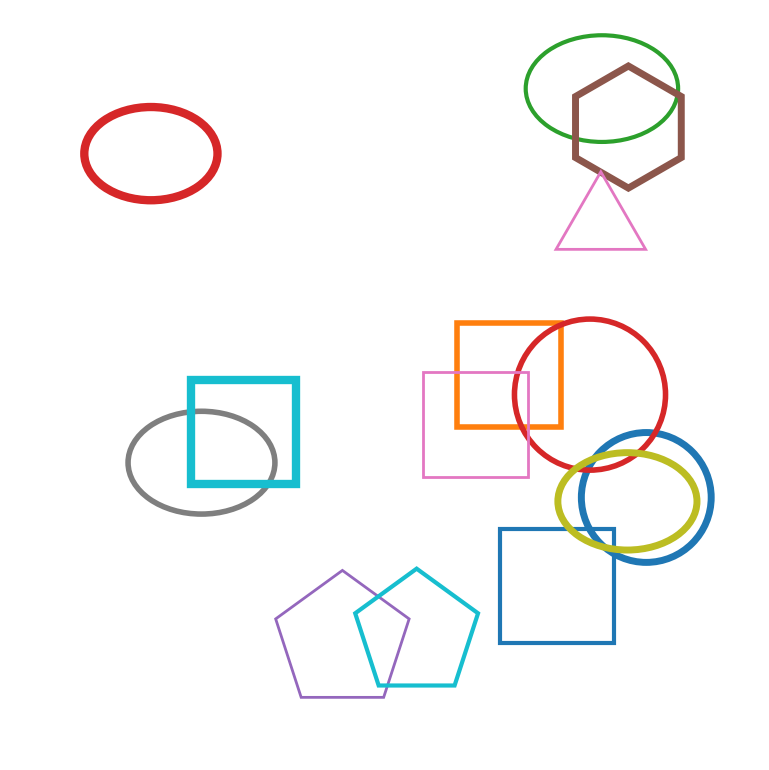[{"shape": "circle", "thickness": 2.5, "radius": 0.42, "center": [0.839, 0.354]}, {"shape": "square", "thickness": 1.5, "radius": 0.37, "center": [0.723, 0.239]}, {"shape": "square", "thickness": 2, "radius": 0.34, "center": [0.661, 0.513]}, {"shape": "oval", "thickness": 1.5, "radius": 0.49, "center": [0.782, 0.885]}, {"shape": "oval", "thickness": 3, "radius": 0.43, "center": [0.196, 0.8]}, {"shape": "circle", "thickness": 2, "radius": 0.49, "center": [0.766, 0.488]}, {"shape": "pentagon", "thickness": 1, "radius": 0.46, "center": [0.445, 0.168]}, {"shape": "hexagon", "thickness": 2.5, "radius": 0.4, "center": [0.816, 0.835]}, {"shape": "triangle", "thickness": 1, "radius": 0.34, "center": [0.78, 0.71]}, {"shape": "square", "thickness": 1, "radius": 0.34, "center": [0.618, 0.449]}, {"shape": "oval", "thickness": 2, "radius": 0.48, "center": [0.262, 0.399]}, {"shape": "oval", "thickness": 2.5, "radius": 0.45, "center": [0.815, 0.349]}, {"shape": "square", "thickness": 3, "radius": 0.34, "center": [0.316, 0.439]}, {"shape": "pentagon", "thickness": 1.5, "radius": 0.42, "center": [0.541, 0.178]}]